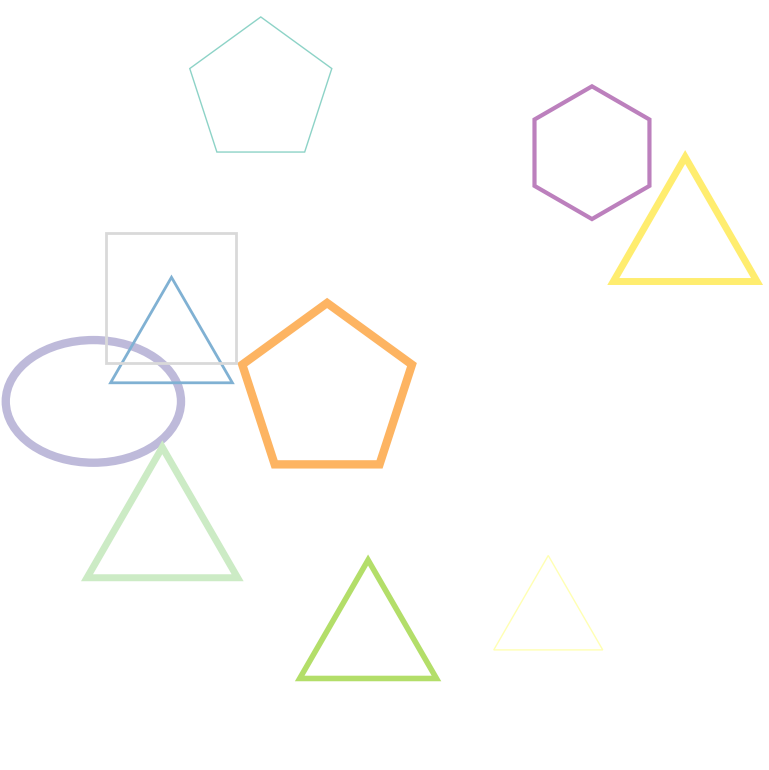[{"shape": "pentagon", "thickness": 0.5, "radius": 0.48, "center": [0.339, 0.881]}, {"shape": "triangle", "thickness": 0.5, "radius": 0.41, "center": [0.712, 0.197]}, {"shape": "oval", "thickness": 3, "radius": 0.57, "center": [0.121, 0.479]}, {"shape": "triangle", "thickness": 1, "radius": 0.46, "center": [0.223, 0.549]}, {"shape": "pentagon", "thickness": 3, "radius": 0.58, "center": [0.425, 0.491]}, {"shape": "triangle", "thickness": 2, "radius": 0.51, "center": [0.478, 0.17]}, {"shape": "square", "thickness": 1, "radius": 0.42, "center": [0.222, 0.613]}, {"shape": "hexagon", "thickness": 1.5, "radius": 0.43, "center": [0.769, 0.802]}, {"shape": "triangle", "thickness": 2.5, "radius": 0.56, "center": [0.211, 0.306]}, {"shape": "triangle", "thickness": 2.5, "radius": 0.54, "center": [0.89, 0.688]}]